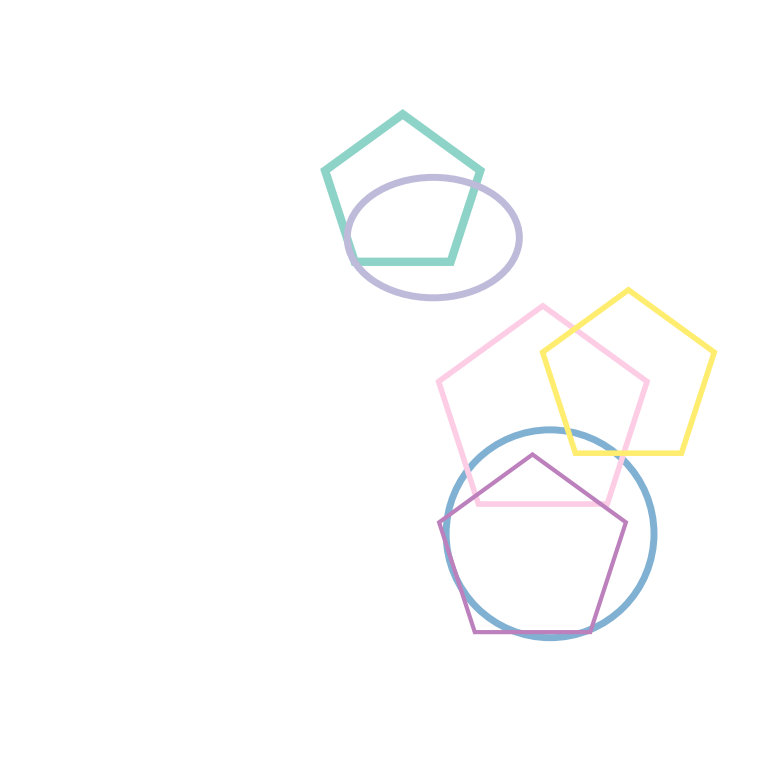[{"shape": "pentagon", "thickness": 3, "radius": 0.53, "center": [0.523, 0.746]}, {"shape": "oval", "thickness": 2.5, "radius": 0.56, "center": [0.563, 0.691]}, {"shape": "circle", "thickness": 2.5, "radius": 0.67, "center": [0.714, 0.307]}, {"shape": "pentagon", "thickness": 2, "radius": 0.71, "center": [0.705, 0.461]}, {"shape": "pentagon", "thickness": 1.5, "radius": 0.64, "center": [0.692, 0.282]}, {"shape": "pentagon", "thickness": 2, "radius": 0.59, "center": [0.816, 0.506]}]